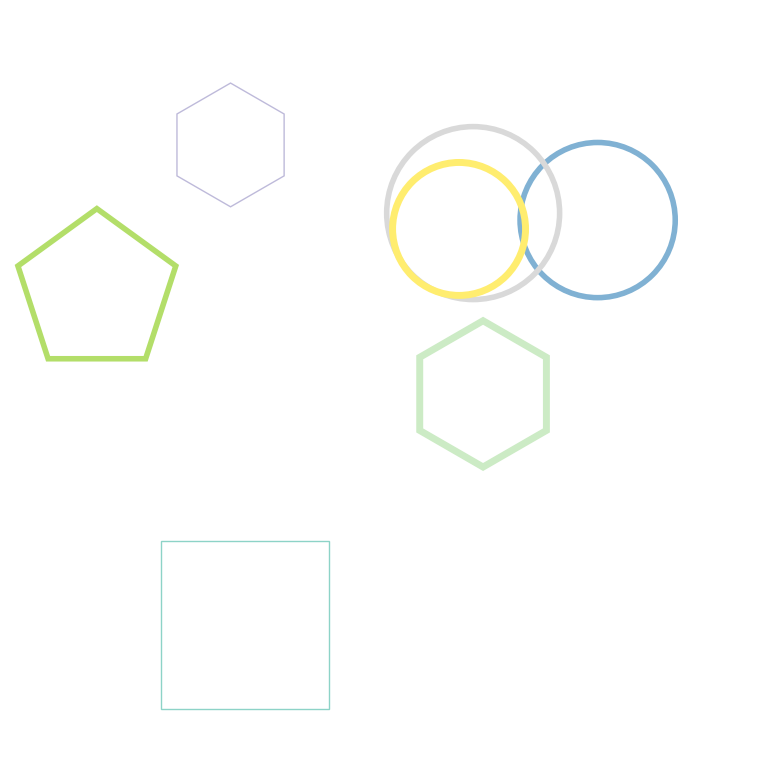[{"shape": "square", "thickness": 0.5, "radius": 0.55, "center": [0.319, 0.189]}, {"shape": "hexagon", "thickness": 0.5, "radius": 0.4, "center": [0.299, 0.812]}, {"shape": "circle", "thickness": 2, "radius": 0.5, "center": [0.776, 0.714]}, {"shape": "pentagon", "thickness": 2, "radius": 0.54, "center": [0.126, 0.621]}, {"shape": "circle", "thickness": 2, "radius": 0.56, "center": [0.614, 0.723]}, {"shape": "hexagon", "thickness": 2.5, "radius": 0.47, "center": [0.627, 0.488]}, {"shape": "circle", "thickness": 2.5, "radius": 0.43, "center": [0.596, 0.703]}]